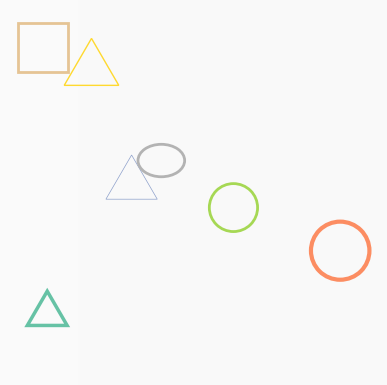[{"shape": "triangle", "thickness": 2.5, "radius": 0.3, "center": [0.122, 0.184]}, {"shape": "circle", "thickness": 3, "radius": 0.38, "center": [0.878, 0.349]}, {"shape": "triangle", "thickness": 0.5, "radius": 0.38, "center": [0.34, 0.521]}, {"shape": "circle", "thickness": 2, "radius": 0.31, "center": [0.602, 0.461]}, {"shape": "triangle", "thickness": 1, "radius": 0.41, "center": [0.236, 0.819]}, {"shape": "square", "thickness": 2, "radius": 0.32, "center": [0.112, 0.877]}, {"shape": "oval", "thickness": 2, "radius": 0.3, "center": [0.416, 0.583]}]